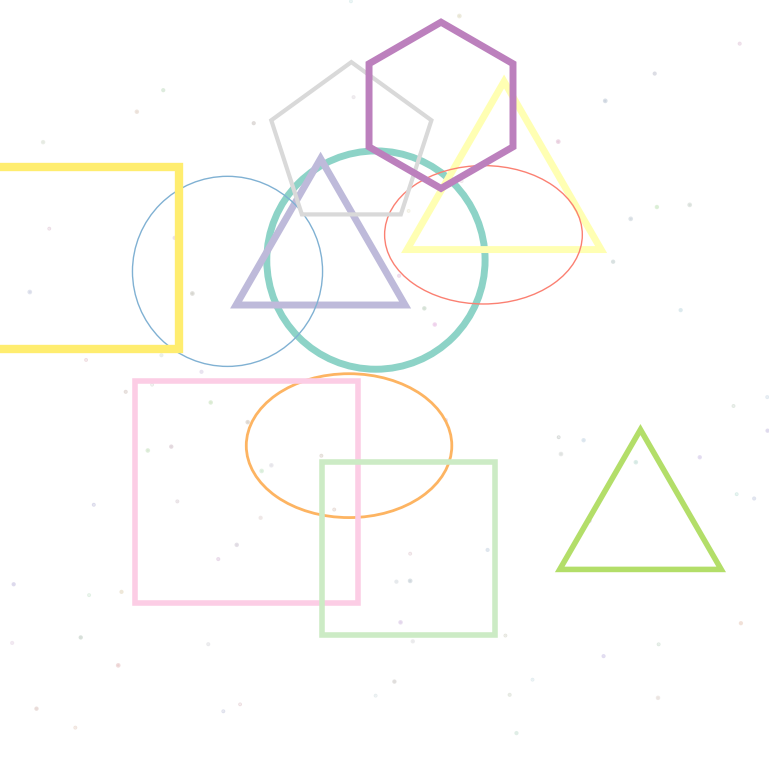[{"shape": "circle", "thickness": 2.5, "radius": 0.71, "center": [0.488, 0.662]}, {"shape": "triangle", "thickness": 2.5, "radius": 0.73, "center": [0.655, 0.749]}, {"shape": "triangle", "thickness": 2.5, "radius": 0.63, "center": [0.416, 0.667]}, {"shape": "oval", "thickness": 0.5, "radius": 0.64, "center": [0.628, 0.695]}, {"shape": "circle", "thickness": 0.5, "radius": 0.62, "center": [0.295, 0.648]}, {"shape": "oval", "thickness": 1, "radius": 0.67, "center": [0.453, 0.421]}, {"shape": "triangle", "thickness": 2, "radius": 0.61, "center": [0.832, 0.321]}, {"shape": "square", "thickness": 2, "radius": 0.72, "center": [0.32, 0.361]}, {"shape": "pentagon", "thickness": 1.5, "radius": 0.55, "center": [0.456, 0.81]}, {"shape": "hexagon", "thickness": 2.5, "radius": 0.54, "center": [0.573, 0.863]}, {"shape": "square", "thickness": 2, "radius": 0.56, "center": [0.531, 0.288]}, {"shape": "square", "thickness": 3, "radius": 0.59, "center": [0.114, 0.665]}]